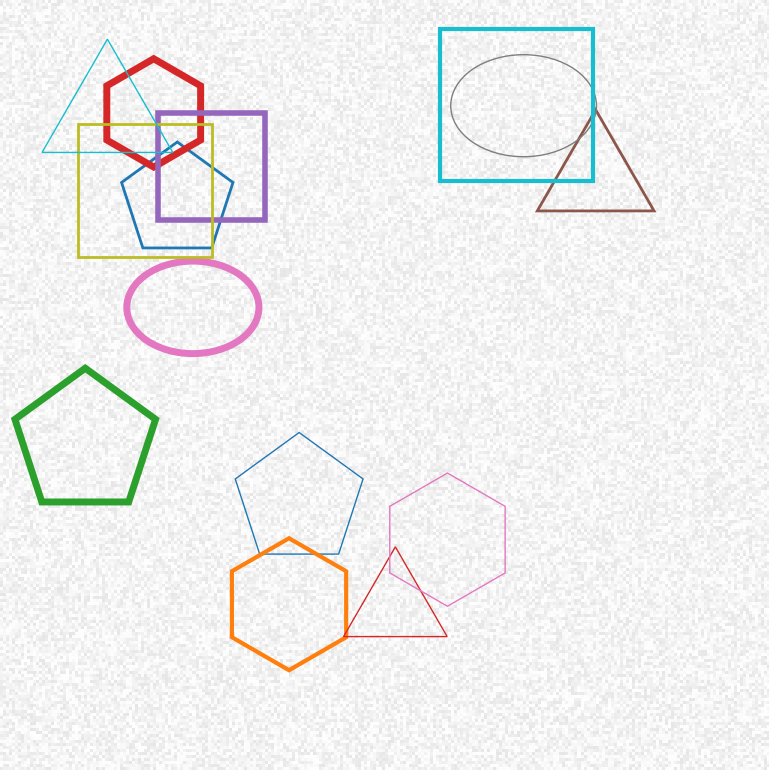[{"shape": "pentagon", "thickness": 0.5, "radius": 0.44, "center": [0.389, 0.351]}, {"shape": "pentagon", "thickness": 1, "radius": 0.38, "center": [0.23, 0.74]}, {"shape": "hexagon", "thickness": 1.5, "radius": 0.43, "center": [0.375, 0.215]}, {"shape": "pentagon", "thickness": 2.5, "radius": 0.48, "center": [0.111, 0.426]}, {"shape": "hexagon", "thickness": 2.5, "radius": 0.35, "center": [0.2, 0.853]}, {"shape": "triangle", "thickness": 0.5, "radius": 0.39, "center": [0.513, 0.212]}, {"shape": "square", "thickness": 2, "radius": 0.35, "center": [0.274, 0.784]}, {"shape": "triangle", "thickness": 1, "radius": 0.44, "center": [0.774, 0.77]}, {"shape": "hexagon", "thickness": 0.5, "radius": 0.43, "center": [0.581, 0.299]}, {"shape": "oval", "thickness": 2.5, "radius": 0.43, "center": [0.25, 0.601]}, {"shape": "oval", "thickness": 0.5, "radius": 0.47, "center": [0.68, 0.863]}, {"shape": "square", "thickness": 1, "radius": 0.43, "center": [0.188, 0.753]}, {"shape": "triangle", "thickness": 0.5, "radius": 0.49, "center": [0.139, 0.851]}, {"shape": "square", "thickness": 1.5, "radius": 0.5, "center": [0.671, 0.864]}]